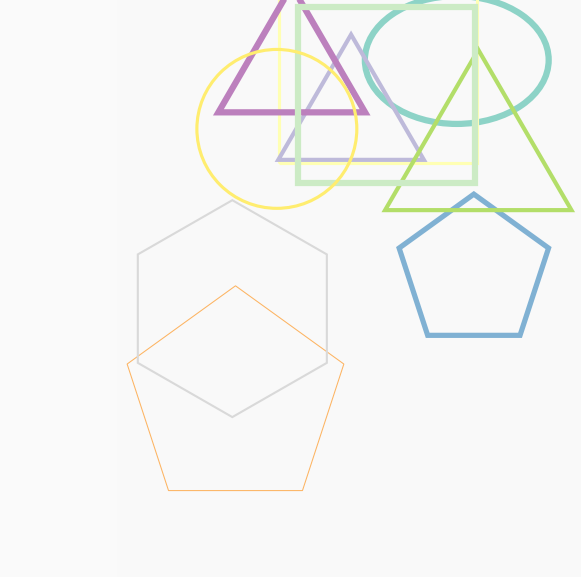[{"shape": "oval", "thickness": 3, "radius": 0.79, "center": [0.786, 0.895]}, {"shape": "square", "thickness": 1.5, "radius": 0.85, "center": [0.65, 0.886]}, {"shape": "triangle", "thickness": 2, "radius": 0.72, "center": [0.604, 0.795]}, {"shape": "pentagon", "thickness": 2.5, "radius": 0.68, "center": [0.815, 0.528]}, {"shape": "pentagon", "thickness": 0.5, "radius": 0.98, "center": [0.405, 0.308]}, {"shape": "triangle", "thickness": 2, "radius": 0.93, "center": [0.823, 0.728]}, {"shape": "hexagon", "thickness": 1, "radius": 0.94, "center": [0.4, 0.465]}, {"shape": "triangle", "thickness": 3, "radius": 0.73, "center": [0.502, 0.877]}, {"shape": "square", "thickness": 3, "radius": 0.76, "center": [0.665, 0.834]}, {"shape": "circle", "thickness": 1.5, "radius": 0.69, "center": [0.476, 0.776]}]